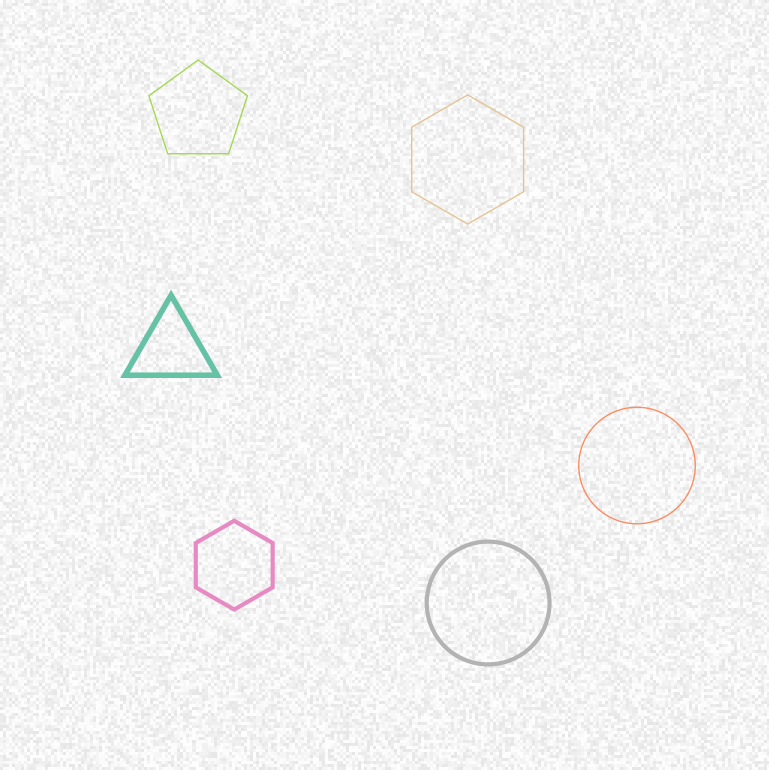[{"shape": "triangle", "thickness": 2, "radius": 0.35, "center": [0.222, 0.547]}, {"shape": "circle", "thickness": 0.5, "radius": 0.38, "center": [0.827, 0.395]}, {"shape": "hexagon", "thickness": 1.5, "radius": 0.29, "center": [0.304, 0.266]}, {"shape": "pentagon", "thickness": 0.5, "radius": 0.34, "center": [0.257, 0.855]}, {"shape": "hexagon", "thickness": 0.5, "radius": 0.42, "center": [0.607, 0.793]}, {"shape": "circle", "thickness": 1.5, "radius": 0.4, "center": [0.634, 0.217]}]